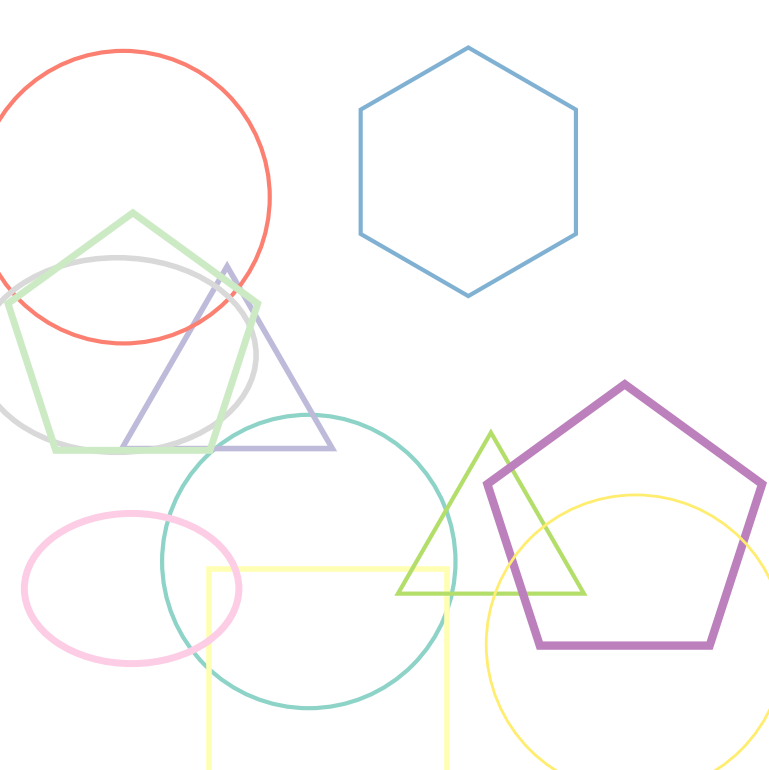[{"shape": "circle", "thickness": 1.5, "radius": 0.95, "center": [0.401, 0.271]}, {"shape": "square", "thickness": 2, "radius": 0.77, "center": [0.426, 0.107]}, {"shape": "triangle", "thickness": 2, "radius": 0.79, "center": [0.295, 0.496]}, {"shape": "circle", "thickness": 1.5, "radius": 0.95, "center": [0.16, 0.744]}, {"shape": "hexagon", "thickness": 1.5, "radius": 0.81, "center": [0.608, 0.777]}, {"shape": "triangle", "thickness": 1.5, "radius": 0.7, "center": [0.638, 0.299]}, {"shape": "oval", "thickness": 2.5, "radius": 0.7, "center": [0.171, 0.236]}, {"shape": "oval", "thickness": 2, "radius": 0.9, "center": [0.152, 0.539]}, {"shape": "pentagon", "thickness": 3, "radius": 0.94, "center": [0.811, 0.313]}, {"shape": "pentagon", "thickness": 2.5, "radius": 0.85, "center": [0.173, 0.553]}, {"shape": "circle", "thickness": 1, "radius": 0.97, "center": [0.825, 0.163]}]